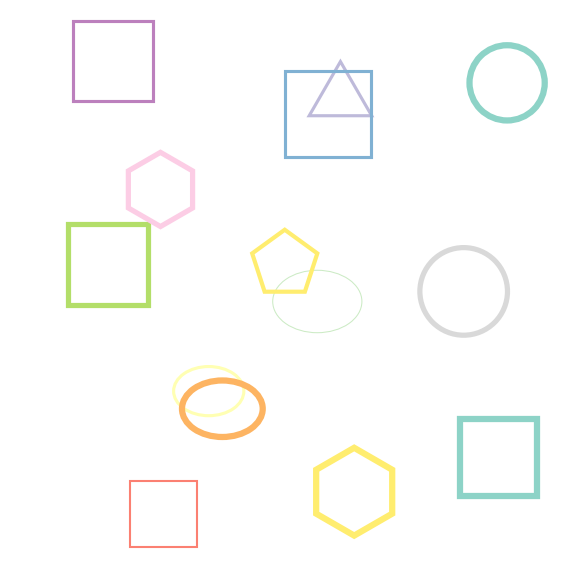[{"shape": "square", "thickness": 3, "radius": 0.33, "center": [0.864, 0.207]}, {"shape": "circle", "thickness": 3, "radius": 0.33, "center": [0.878, 0.856]}, {"shape": "oval", "thickness": 1.5, "radius": 0.3, "center": [0.361, 0.322]}, {"shape": "triangle", "thickness": 1.5, "radius": 0.31, "center": [0.59, 0.83]}, {"shape": "square", "thickness": 1, "radius": 0.29, "center": [0.283, 0.109]}, {"shape": "square", "thickness": 1.5, "radius": 0.37, "center": [0.568, 0.802]}, {"shape": "oval", "thickness": 3, "radius": 0.35, "center": [0.385, 0.291]}, {"shape": "square", "thickness": 2.5, "radius": 0.35, "center": [0.187, 0.541]}, {"shape": "hexagon", "thickness": 2.5, "radius": 0.32, "center": [0.278, 0.671]}, {"shape": "circle", "thickness": 2.5, "radius": 0.38, "center": [0.803, 0.495]}, {"shape": "square", "thickness": 1.5, "radius": 0.35, "center": [0.196, 0.893]}, {"shape": "oval", "thickness": 0.5, "radius": 0.39, "center": [0.549, 0.477]}, {"shape": "hexagon", "thickness": 3, "radius": 0.38, "center": [0.613, 0.148]}, {"shape": "pentagon", "thickness": 2, "radius": 0.3, "center": [0.493, 0.542]}]